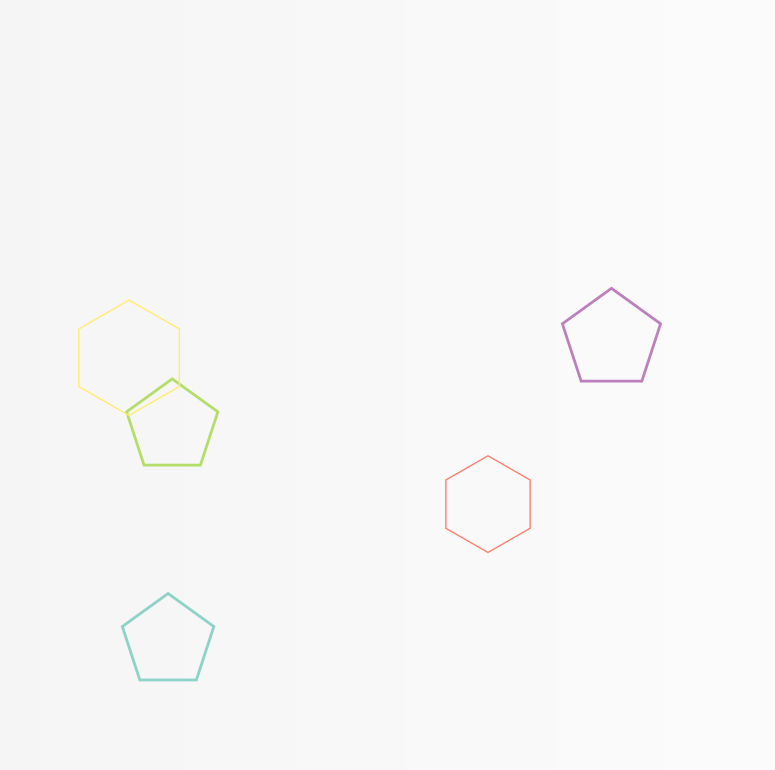[{"shape": "pentagon", "thickness": 1, "radius": 0.31, "center": [0.217, 0.167]}, {"shape": "hexagon", "thickness": 0.5, "radius": 0.31, "center": [0.63, 0.345]}, {"shape": "pentagon", "thickness": 1, "radius": 0.31, "center": [0.222, 0.446]}, {"shape": "pentagon", "thickness": 1, "radius": 0.33, "center": [0.789, 0.559]}, {"shape": "hexagon", "thickness": 0.5, "radius": 0.37, "center": [0.167, 0.535]}]